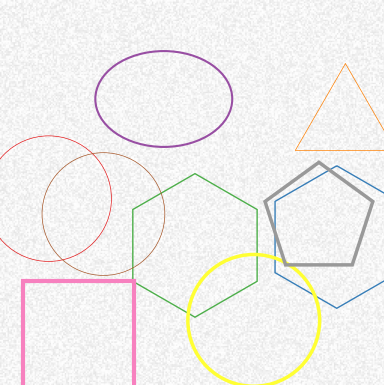[{"shape": "circle", "thickness": 0.5, "radius": 0.82, "center": [0.126, 0.484]}, {"shape": "hexagon", "thickness": 1, "radius": 0.93, "center": [0.875, 0.384]}, {"shape": "hexagon", "thickness": 1, "radius": 0.93, "center": [0.506, 0.363]}, {"shape": "oval", "thickness": 1.5, "radius": 0.89, "center": [0.425, 0.743]}, {"shape": "triangle", "thickness": 0.5, "radius": 0.75, "center": [0.897, 0.684]}, {"shape": "circle", "thickness": 2.5, "radius": 0.86, "center": [0.659, 0.168]}, {"shape": "circle", "thickness": 0.5, "radius": 0.8, "center": [0.269, 0.444]}, {"shape": "square", "thickness": 3, "radius": 0.72, "center": [0.204, 0.128]}, {"shape": "pentagon", "thickness": 2.5, "radius": 0.74, "center": [0.828, 0.431]}]